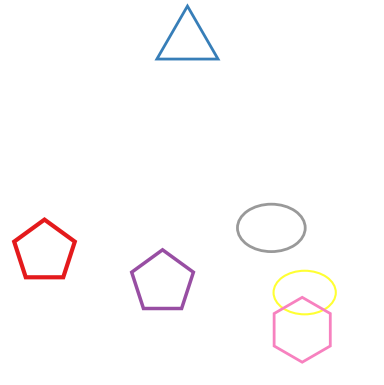[{"shape": "pentagon", "thickness": 3, "radius": 0.41, "center": [0.116, 0.347]}, {"shape": "triangle", "thickness": 2, "radius": 0.46, "center": [0.487, 0.892]}, {"shape": "pentagon", "thickness": 2.5, "radius": 0.42, "center": [0.422, 0.267]}, {"shape": "oval", "thickness": 1.5, "radius": 0.4, "center": [0.791, 0.24]}, {"shape": "hexagon", "thickness": 2, "radius": 0.42, "center": [0.785, 0.143]}, {"shape": "oval", "thickness": 2, "radius": 0.44, "center": [0.705, 0.408]}]